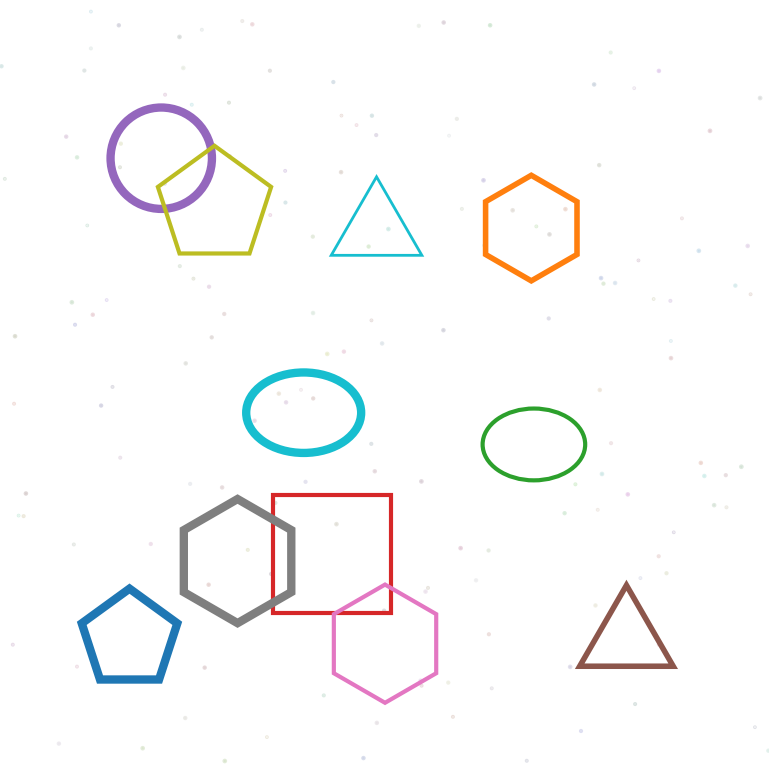[{"shape": "pentagon", "thickness": 3, "radius": 0.33, "center": [0.168, 0.17]}, {"shape": "hexagon", "thickness": 2, "radius": 0.34, "center": [0.69, 0.704]}, {"shape": "oval", "thickness": 1.5, "radius": 0.33, "center": [0.693, 0.423]}, {"shape": "square", "thickness": 1.5, "radius": 0.38, "center": [0.431, 0.281]}, {"shape": "circle", "thickness": 3, "radius": 0.33, "center": [0.209, 0.795]}, {"shape": "triangle", "thickness": 2, "radius": 0.35, "center": [0.814, 0.17]}, {"shape": "hexagon", "thickness": 1.5, "radius": 0.38, "center": [0.5, 0.164]}, {"shape": "hexagon", "thickness": 3, "radius": 0.4, "center": [0.309, 0.271]}, {"shape": "pentagon", "thickness": 1.5, "radius": 0.39, "center": [0.279, 0.733]}, {"shape": "oval", "thickness": 3, "radius": 0.37, "center": [0.394, 0.464]}, {"shape": "triangle", "thickness": 1, "radius": 0.34, "center": [0.489, 0.702]}]